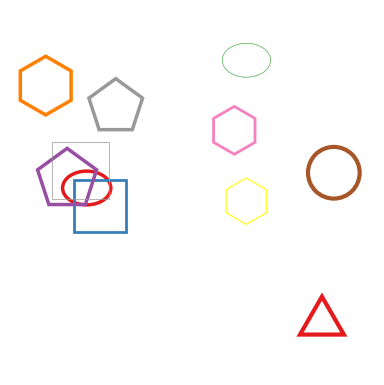[{"shape": "triangle", "thickness": 3, "radius": 0.33, "center": [0.836, 0.164]}, {"shape": "oval", "thickness": 2.5, "radius": 0.31, "center": [0.225, 0.512]}, {"shape": "square", "thickness": 2, "radius": 0.34, "center": [0.261, 0.465]}, {"shape": "oval", "thickness": 0.5, "radius": 0.31, "center": [0.64, 0.843]}, {"shape": "pentagon", "thickness": 2.5, "radius": 0.4, "center": [0.174, 0.534]}, {"shape": "hexagon", "thickness": 2.5, "radius": 0.38, "center": [0.119, 0.778]}, {"shape": "hexagon", "thickness": 1, "radius": 0.3, "center": [0.64, 0.477]}, {"shape": "circle", "thickness": 3, "radius": 0.34, "center": [0.867, 0.551]}, {"shape": "hexagon", "thickness": 2, "radius": 0.31, "center": [0.609, 0.661]}, {"shape": "pentagon", "thickness": 2.5, "radius": 0.37, "center": [0.301, 0.722]}, {"shape": "square", "thickness": 0.5, "radius": 0.37, "center": [0.21, 0.558]}]